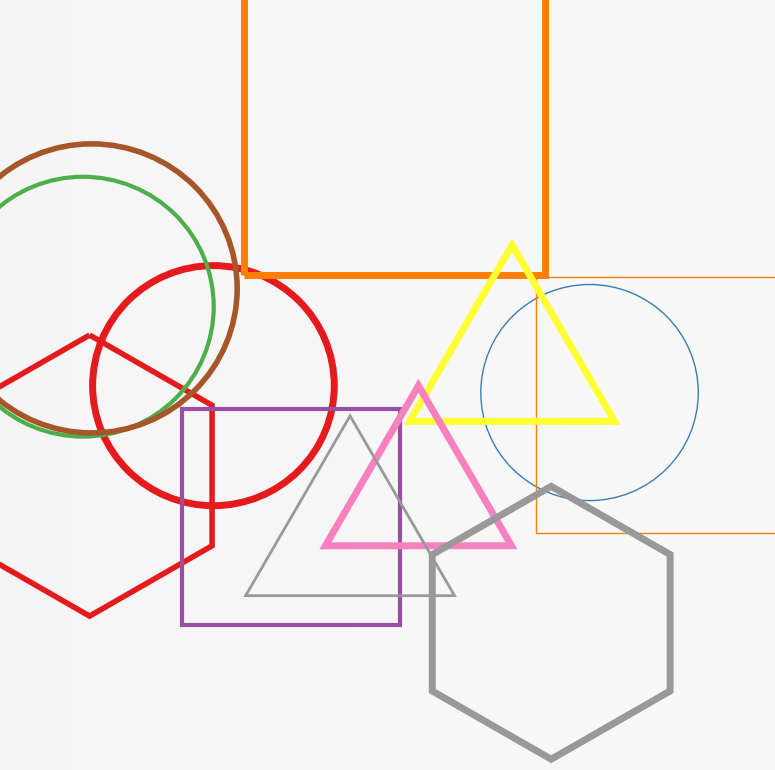[{"shape": "hexagon", "thickness": 2, "radius": 0.91, "center": [0.116, 0.382]}, {"shape": "circle", "thickness": 2.5, "radius": 0.78, "center": [0.275, 0.499]}, {"shape": "circle", "thickness": 0.5, "radius": 0.7, "center": [0.761, 0.49]}, {"shape": "circle", "thickness": 1.5, "radius": 0.84, "center": [0.107, 0.602]}, {"shape": "square", "thickness": 1.5, "radius": 0.7, "center": [0.376, 0.329]}, {"shape": "square", "thickness": 2.5, "radius": 0.97, "center": [0.509, 0.838]}, {"shape": "square", "thickness": 0.5, "radius": 0.83, "center": [0.857, 0.474]}, {"shape": "triangle", "thickness": 2.5, "radius": 0.76, "center": [0.661, 0.529]}, {"shape": "circle", "thickness": 2, "radius": 0.94, "center": [0.118, 0.625]}, {"shape": "triangle", "thickness": 2.5, "radius": 0.69, "center": [0.54, 0.361]}, {"shape": "hexagon", "thickness": 2.5, "radius": 0.89, "center": [0.711, 0.191]}, {"shape": "triangle", "thickness": 1, "radius": 0.78, "center": [0.452, 0.304]}]